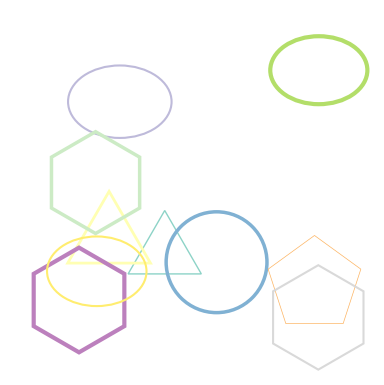[{"shape": "triangle", "thickness": 1, "radius": 0.55, "center": [0.428, 0.343]}, {"shape": "triangle", "thickness": 2, "radius": 0.62, "center": [0.283, 0.379]}, {"shape": "oval", "thickness": 1.5, "radius": 0.67, "center": [0.311, 0.736]}, {"shape": "circle", "thickness": 2.5, "radius": 0.65, "center": [0.562, 0.319]}, {"shape": "pentagon", "thickness": 0.5, "radius": 0.63, "center": [0.817, 0.262]}, {"shape": "oval", "thickness": 3, "radius": 0.63, "center": [0.828, 0.818]}, {"shape": "hexagon", "thickness": 1.5, "radius": 0.68, "center": [0.827, 0.176]}, {"shape": "hexagon", "thickness": 3, "radius": 0.68, "center": [0.205, 0.221]}, {"shape": "hexagon", "thickness": 2.5, "radius": 0.66, "center": [0.248, 0.526]}, {"shape": "oval", "thickness": 1.5, "radius": 0.65, "center": [0.251, 0.295]}]